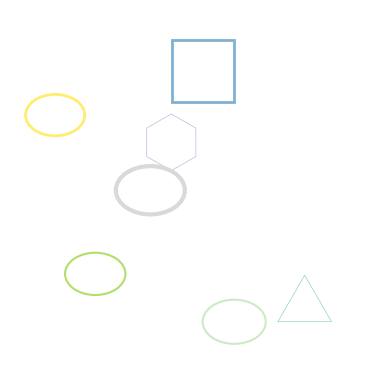[{"shape": "triangle", "thickness": 0.5, "radius": 0.4, "center": [0.791, 0.205]}, {"shape": "hexagon", "thickness": 0.5, "radius": 0.37, "center": [0.445, 0.63]}, {"shape": "square", "thickness": 2, "radius": 0.4, "center": [0.528, 0.815]}, {"shape": "oval", "thickness": 1.5, "radius": 0.39, "center": [0.247, 0.289]}, {"shape": "oval", "thickness": 3, "radius": 0.45, "center": [0.39, 0.506]}, {"shape": "oval", "thickness": 1.5, "radius": 0.41, "center": [0.608, 0.164]}, {"shape": "oval", "thickness": 2, "radius": 0.38, "center": [0.143, 0.701]}]